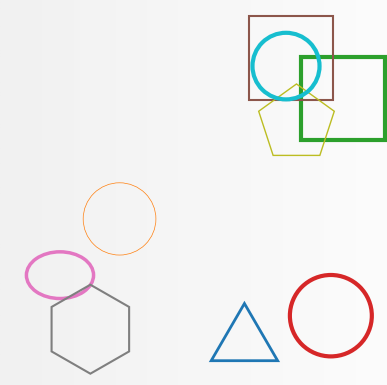[{"shape": "triangle", "thickness": 2, "radius": 0.5, "center": [0.631, 0.113]}, {"shape": "circle", "thickness": 0.5, "radius": 0.47, "center": [0.309, 0.431]}, {"shape": "square", "thickness": 3, "radius": 0.54, "center": [0.886, 0.745]}, {"shape": "circle", "thickness": 3, "radius": 0.53, "center": [0.854, 0.18]}, {"shape": "square", "thickness": 1.5, "radius": 0.54, "center": [0.752, 0.85]}, {"shape": "oval", "thickness": 2.5, "radius": 0.43, "center": [0.155, 0.285]}, {"shape": "hexagon", "thickness": 1.5, "radius": 0.58, "center": [0.233, 0.145]}, {"shape": "pentagon", "thickness": 1, "radius": 0.51, "center": [0.765, 0.679]}, {"shape": "circle", "thickness": 3, "radius": 0.43, "center": [0.738, 0.828]}]